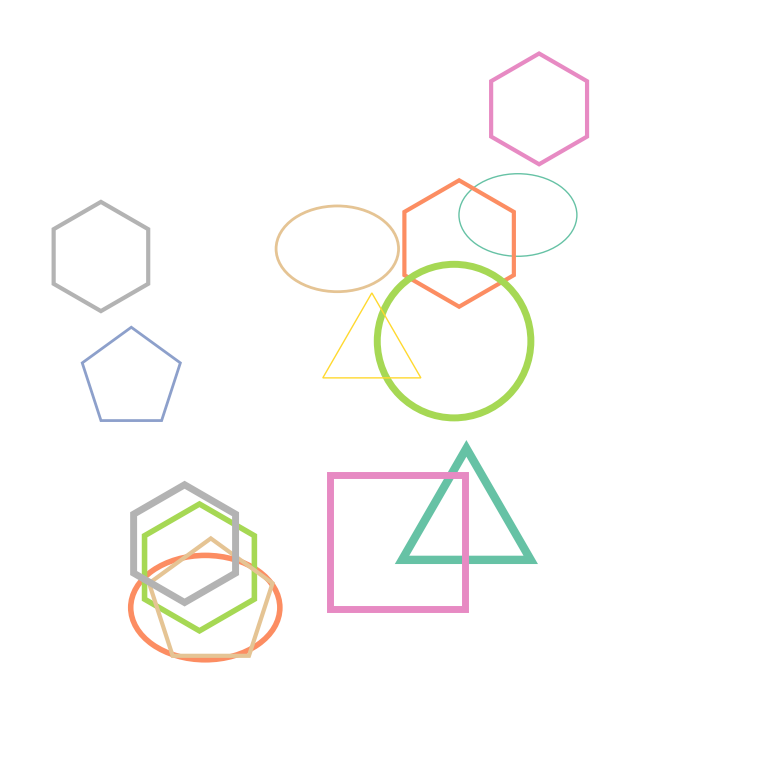[{"shape": "oval", "thickness": 0.5, "radius": 0.38, "center": [0.673, 0.721]}, {"shape": "triangle", "thickness": 3, "radius": 0.48, "center": [0.606, 0.321]}, {"shape": "oval", "thickness": 2, "radius": 0.48, "center": [0.267, 0.211]}, {"shape": "hexagon", "thickness": 1.5, "radius": 0.41, "center": [0.596, 0.684]}, {"shape": "pentagon", "thickness": 1, "radius": 0.33, "center": [0.171, 0.508]}, {"shape": "square", "thickness": 2.5, "radius": 0.44, "center": [0.516, 0.296]}, {"shape": "hexagon", "thickness": 1.5, "radius": 0.36, "center": [0.7, 0.859]}, {"shape": "circle", "thickness": 2.5, "radius": 0.5, "center": [0.59, 0.557]}, {"shape": "hexagon", "thickness": 2, "radius": 0.41, "center": [0.259, 0.263]}, {"shape": "triangle", "thickness": 0.5, "radius": 0.37, "center": [0.483, 0.546]}, {"shape": "pentagon", "thickness": 1.5, "radius": 0.42, "center": [0.274, 0.216]}, {"shape": "oval", "thickness": 1, "radius": 0.4, "center": [0.438, 0.677]}, {"shape": "hexagon", "thickness": 1.5, "radius": 0.35, "center": [0.131, 0.667]}, {"shape": "hexagon", "thickness": 2.5, "radius": 0.38, "center": [0.24, 0.294]}]